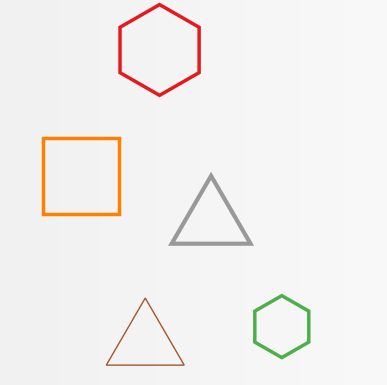[{"shape": "hexagon", "thickness": 2.5, "radius": 0.59, "center": [0.412, 0.87]}, {"shape": "hexagon", "thickness": 2.5, "radius": 0.4, "center": [0.727, 0.152]}, {"shape": "square", "thickness": 2.5, "radius": 0.49, "center": [0.209, 0.542]}, {"shape": "triangle", "thickness": 1, "radius": 0.58, "center": [0.375, 0.11]}, {"shape": "triangle", "thickness": 3, "radius": 0.59, "center": [0.545, 0.426]}]